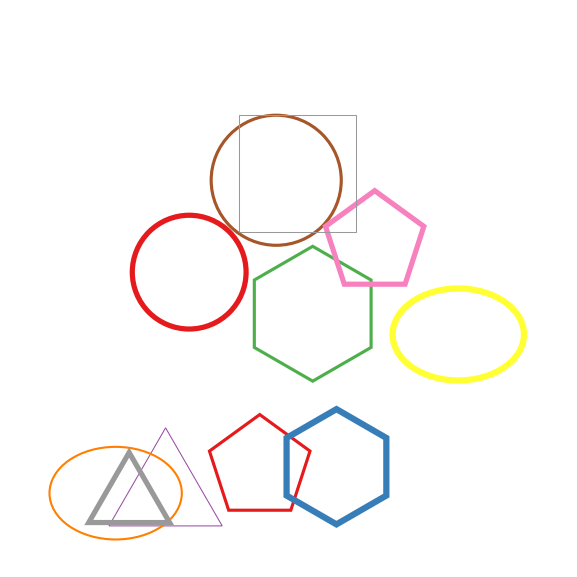[{"shape": "pentagon", "thickness": 1.5, "radius": 0.46, "center": [0.45, 0.19]}, {"shape": "circle", "thickness": 2.5, "radius": 0.49, "center": [0.328, 0.528]}, {"shape": "hexagon", "thickness": 3, "radius": 0.5, "center": [0.583, 0.191]}, {"shape": "hexagon", "thickness": 1.5, "radius": 0.58, "center": [0.541, 0.456]}, {"shape": "triangle", "thickness": 0.5, "radius": 0.57, "center": [0.287, 0.145]}, {"shape": "oval", "thickness": 1, "radius": 0.57, "center": [0.2, 0.145]}, {"shape": "oval", "thickness": 3, "radius": 0.57, "center": [0.794, 0.42]}, {"shape": "circle", "thickness": 1.5, "radius": 0.56, "center": [0.478, 0.687]}, {"shape": "pentagon", "thickness": 2.5, "radius": 0.45, "center": [0.649, 0.579]}, {"shape": "square", "thickness": 0.5, "radius": 0.5, "center": [0.515, 0.699]}, {"shape": "triangle", "thickness": 2.5, "radius": 0.4, "center": [0.224, 0.135]}]